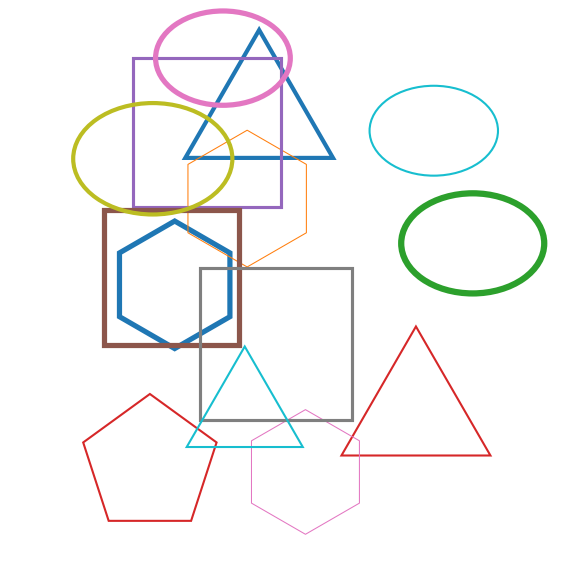[{"shape": "hexagon", "thickness": 2.5, "radius": 0.55, "center": [0.303, 0.506]}, {"shape": "triangle", "thickness": 2, "radius": 0.74, "center": [0.449, 0.8]}, {"shape": "hexagon", "thickness": 0.5, "radius": 0.59, "center": [0.428, 0.655]}, {"shape": "oval", "thickness": 3, "radius": 0.62, "center": [0.819, 0.578]}, {"shape": "triangle", "thickness": 1, "radius": 0.74, "center": [0.72, 0.285]}, {"shape": "pentagon", "thickness": 1, "radius": 0.61, "center": [0.26, 0.195]}, {"shape": "square", "thickness": 1.5, "radius": 0.64, "center": [0.358, 0.77]}, {"shape": "square", "thickness": 2.5, "radius": 0.58, "center": [0.297, 0.519]}, {"shape": "hexagon", "thickness": 0.5, "radius": 0.54, "center": [0.529, 0.182]}, {"shape": "oval", "thickness": 2.5, "radius": 0.58, "center": [0.386, 0.898]}, {"shape": "square", "thickness": 1.5, "radius": 0.66, "center": [0.477, 0.403]}, {"shape": "oval", "thickness": 2, "radius": 0.69, "center": [0.265, 0.724]}, {"shape": "oval", "thickness": 1, "radius": 0.56, "center": [0.751, 0.773]}, {"shape": "triangle", "thickness": 1, "radius": 0.58, "center": [0.424, 0.283]}]